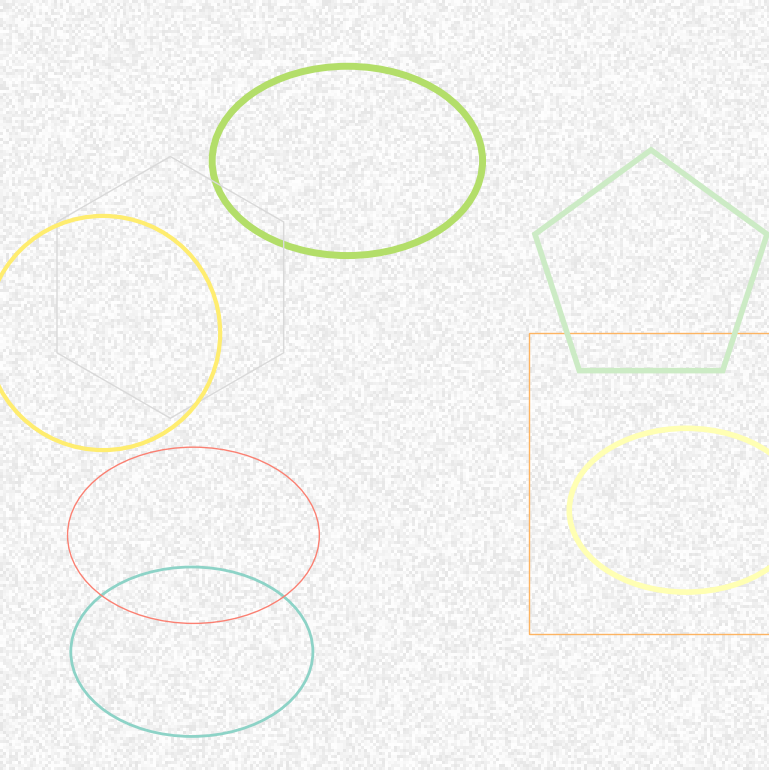[{"shape": "oval", "thickness": 1, "radius": 0.79, "center": [0.249, 0.154]}, {"shape": "oval", "thickness": 2, "radius": 0.76, "center": [0.891, 0.337]}, {"shape": "oval", "thickness": 0.5, "radius": 0.82, "center": [0.251, 0.305]}, {"shape": "square", "thickness": 0.5, "radius": 0.98, "center": [0.883, 0.372]}, {"shape": "oval", "thickness": 2.5, "radius": 0.88, "center": [0.451, 0.791]}, {"shape": "hexagon", "thickness": 0.5, "radius": 0.85, "center": [0.221, 0.627]}, {"shape": "pentagon", "thickness": 2, "radius": 0.79, "center": [0.845, 0.647]}, {"shape": "circle", "thickness": 1.5, "radius": 0.76, "center": [0.134, 0.568]}]